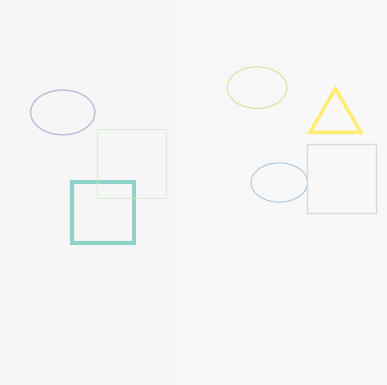[{"shape": "square", "thickness": 3, "radius": 0.4, "center": [0.266, 0.449]}, {"shape": "oval", "thickness": 1, "radius": 0.42, "center": [0.162, 0.708]}, {"shape": "oval", "thickness": 0.5, "radius": 0.36, "center": [0.721, 0.526]}, {"shape": "oval", "thickness": 0.5, "radius": 0.39, "center": [0.663, 0.772]}, {"shape": "square", "thickness": 1, "radius": 0.45, "center": [0.881, 0.537]}, {"shape": "square", "thickness": 0.5, "radius": 0.44, "center": [0.339, 0.575]}, {"shape": "triangle", "thickness": 2.5, "radius": 0.38, "center": [0.866, 0.694]}]